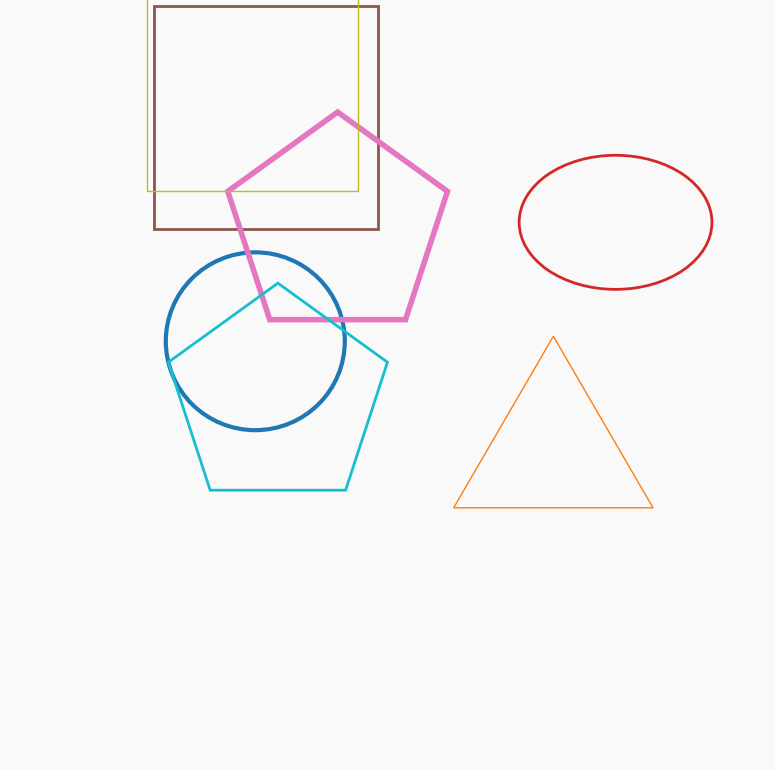[{"shape": "circle", "thickness": 1.5, "radius": 0.58, "center": [0.329, 0.557]}, {"shape": "triangle", "thickness": 0.5, "radius": 0.74, "center": [0.714, 0.415]}, {"shape": "oval", "thickness": 1, "radius": 0.62, "center": [0.794, 0.711]}, {"shape": "square", "thickness": 1, "radius": 0.72, "center": [0.343, 0.847]}, {"shape": "pentagon", "thickness": 2, "radius": 0.75, "center": [0.436, 0.705]}, {"shape": "square", "thickness": 0.5, "radius": 0.68, "center": [0.326, 0.888]}, {"shape": "pentagon", "thickness": 1, "radius": 0.74, "center": [0.359, 0.484]}]